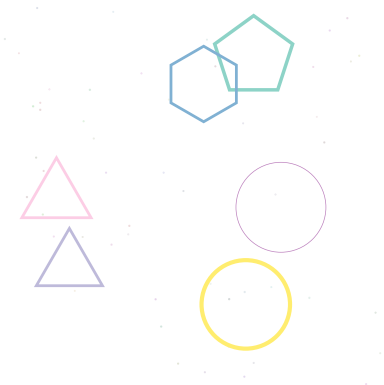[{"shape": "pentagon", "thickness": 2.5, "radius": 0.53, "center": [0.659, 0.853]}, {"shape": "triangle", "thickness": 2, "radius": 0.5, "center": [0.18, 0.307]}, {"shape": "hexagon", "thickness": 2, "radius": 0.49, "center": [0.529, 0.782]}, {"shape": "triangle", "thickness": 2, "radius": 0.52, "center": [0.147, 0.486]}, {"shape": "circle", "thickness": 0.5, "radius": 0.58, "center": [0.73, 0.462]}, {"shape": "circle", "thickness": 3, "radius": 0.57, "center": [0.638, 0.209]}]